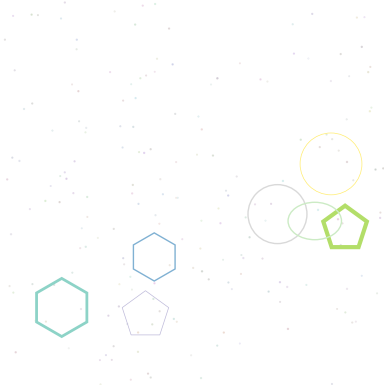[{"shape": "hexagon", "thickness": 2, "radius": 0.38, "center": [0.16, 0.201]}, {"shape": "pentagon", "thickness": 0.5, "radius": 0.32, "center": [0.378, 0.181]}, {"shape": "hexagon", "thickness": 1, "radius": 0.31, "center": [0.401, 0.333]}, {"shape": "pentagon", "thickness": 3, "radius": 0.3, "center": [0.896, 0.406]}, {"shape": "circle", "thickness": 1, "radius": 0.38, "center": [0.721, 0.444]}, {"shape": "oval", "thickness": 1, "radius": 0.35, "center": [0.818, 0.426]}, {"shape": "circle", "thickness": 0.5, "radius": 0.4, "center": [0.86, 0.574]}]